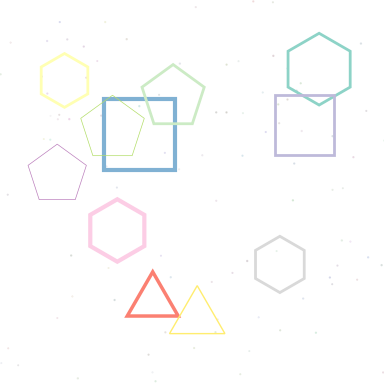[{"shape": "hexagon", "thickness": 2, "radius": 0.47, "center": [0.829, 0.82]}, {"shape": "hexagon", "thickness": 2, "radius": 0.35, "center": [0.168, 0.791]}, {"shape": "square", "thickness": 2, "radius": 0.39, "center": [0.791, 0.675]}, {"shape": "triangle", "thickness": 2.5, "radius": 0.38, "center": [0.397, 0.217]}, {"shape": "square", "thickness": 3, "radius": 0.46, "center": [0.362, 0.651]}, {"shape": "pentagon", "thickness": 0.5, "radius": 0.43, "center": [0.292, 0.666]}, {"shape": "hexagon", "thickness": 3, "radius": 0.41, "center": [0.305, 0.401]}, {"shape": "hexagon", "thickness": 2, "radius": 0.37, "center": [0.727, 0.313]}, {"shape": "pentagon", "thickness": 0.5, "radius": 0.4, "center": [0.149, 0.546]}, {"shape": "pentagon", "thickness": 2, "radius": 0.42, "center": [0.45, 0.747]}, {"shape": "triangle", "thickness": 1, "radius": 0.42, "center": [0.512, 0.175]}]